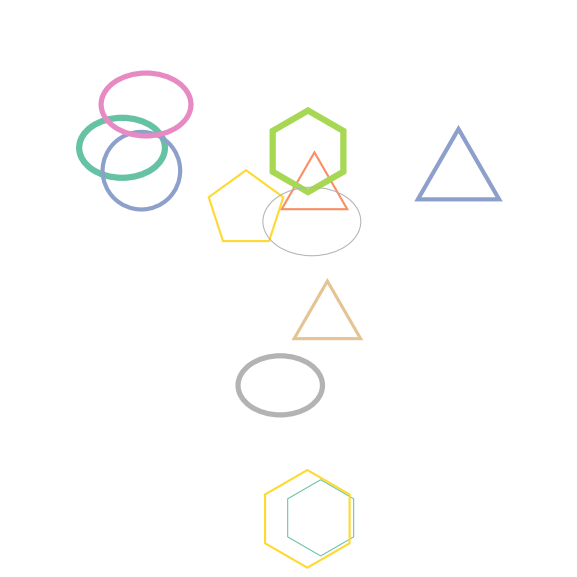[{"shape": "hexagon", "thickness": 0.5, "radius": 0.33, "center": [0.555, 0.102]}, {"shape": "oval", "thickness": 3, "radius": 0.37, "center": [0.211, 0.743]}, {"shape": "triangle", "thickness": 1, "radius": 0.33, "center": [0.545, 0.67]}, {"shape": "circle", "thickness": 2, "radius": 0.34, "center": [0.245, 0.704]}, {"shape": "triangle", "thickness": 2, "radius": 0.41, "center": [0.794, 0.695]}, {"shape": "oval", "thickness": 2.5, "radius": 0.39, "center": [0.253, 0.818]}, {"shape": "hexagon", "thickness": 3, "radius": 0.35, "center": [0.533, 0.737]}, {"shape": "hexagon", "thickness": 1, "radius": 0.42, "center": [0.532, 0.101]}, {"shape": "pentagon", "thickness": 1, "radius": 0.34, "center": [0.426, 0.637]}, {"shape": "triangle", "thickness": 1.5, "radius": 0.33, "center": [0.567, 0.446]}, {"shape": "oval", "thickness": 0.5, "radius": 0.42, "center": [0.54, 0.616]}, {"shape": "oval", "thickness": 2.5, "radius": 0.37, "center": [0.485, 0.332]}]